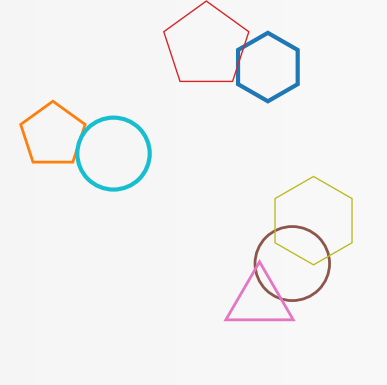[{"shape": "hexagon", "thickness": 3, "radius": 0.44, "center": [0.691, 0.826]}, {"shape": "pentagon", "thickness": 2, "radius": 0.44, "center": [0.137, 0.65]}, {"shape": "pentagon", "thickness": 1, "radius": 0.58, "center": [0.532, 0.882]}, {"shape": "circle", "thickness": 2, "radius": 0.48, "center": [0.754, 0.315]}, {"shape": "triangle", "thickness": 2, "radius": 0.5, "center": [0.67, 0.22]}, {"shape": "hexagon", "thickness": 1, "radius": 0.57, "center": [0.809, 0.427]}, {"shape": "circle", "thickness": 3, "radius": 0.47, "center": [0.293, 0.601]}]